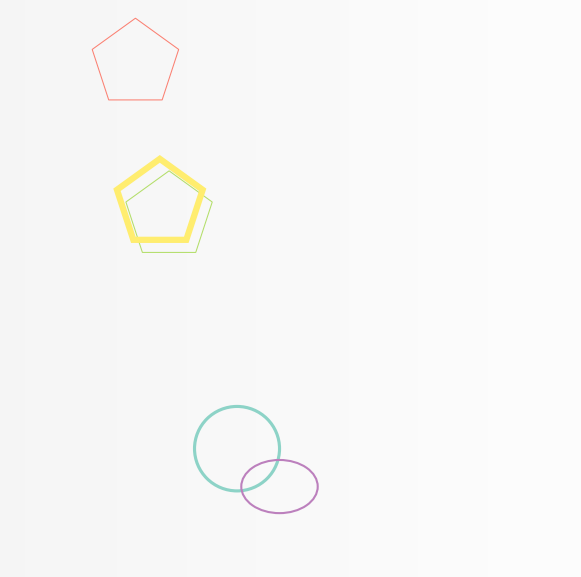[{"shape": "circle", "thickness": 1.5, "radius": 0.37, "center": [0.408, 0.222]}, {"shape": "pentagon", "thickness": 0.5, "radius": 0.39, "center": [0.233, 0.889]}, {"shape": "pentagon", "thickness": 0.5, "radius": 0.39, "center": [0.291, 0.625]}, {"shape": "oval", "thickness": 1, "radius": 0.33, "center": [0.481, 0.157]}, {"shape": "pentagon", "thickness": 3, "radius": 0.39, "center": [0.275, 0.647]}]